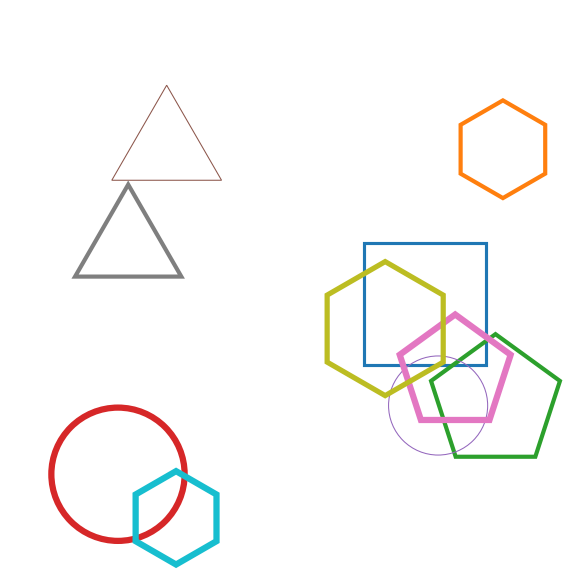[{"shape": "square", "thickness": 1.5, "radius": 0.53, "center": [0.736, 0.473]}, {"shape": "hexagon", "thickness": 2, "radius": 0.42, "center": [0.871, 0.741]}, {"shape": "pentagon", "thickness": 2, "radius": 0.59, "center": [0.858, 0.303]}, {"shape": "circle", "thickness": 3, "radius": 0.58, "center": [0.204, 0.178]}, {"shape": "circle", "thickness": 0.5, "radius": 0.43, "center": [0.759, 0.297]}, {"shape": "triangle", "thickness": 0.5, "radius": 0.55, "center": [0.289, 0.742]}, {"shape": "pentagon", "thickness": 3, "radius": 0.5, "center": [0.788, 0.354]}, {"shape": "triangle", "thickness": 2, "radius": 0.53, "center": [0.222, 0.573]}, {"shape": "hexagon", "thickness": 2.5, "radius": 0.58, "center": [0.667, 0.43]}, {"shape": "hexagon", "thickness": 3, "radius": 0.4, "center": [0.305, 0.102]}]